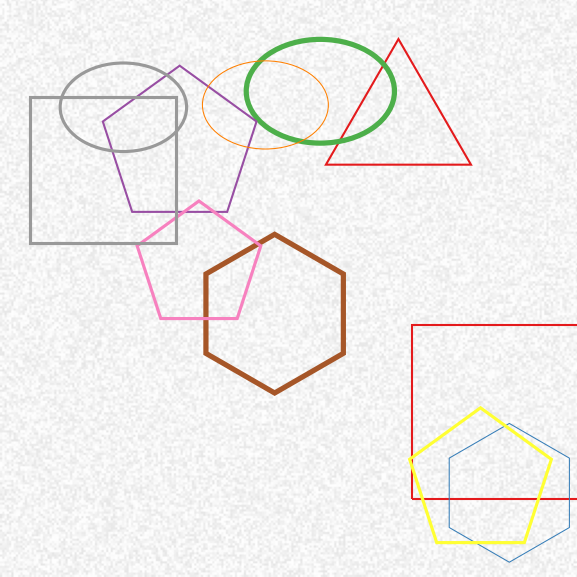[{"shape": "square", "thickness": 1, "radius": 0.75, "center": [0.864, 0.286]}, {"shape": "triangle", "thickness": 1, "radius": 0.73, "center": [0.69, 0.786]}, {"shape": "hexagon", "thickness": 0.5, "radius": 0.6, "center": [0.882, 0.146]}, {"shape": "oval", "thickness": 2.5, "radius": 0.64, "center": [0.555, 0.841]}, {"shape": "pentagon", "thickness": 1, "radius": 0.7, "center": [0.311, 0.745]}, {"shape": "oval", "thickness": 0.5, "radius": 0.55, "center": [0.46, 0.817]}, {"shape": "pentagon", "thickness": 1.5, "radius": 0.65, "center": [0.832, 0.164]}, {"shape": "hexagon", "thickness": 2.5, "radius": 0.69, "center": [0.476, 0.456]}, {"shape": "pentagon", "thickness": 1.5, "radius": 0.56, "center": [0.345, 0.539]}, {"shape": "square", "thickness": 1.5, "radius": 0.63, "center": [0.178, 0.705]}, {"shape": "oval", "thickness": 1.5, "radius": 0.55, "center": [0.214, 0.813]}]